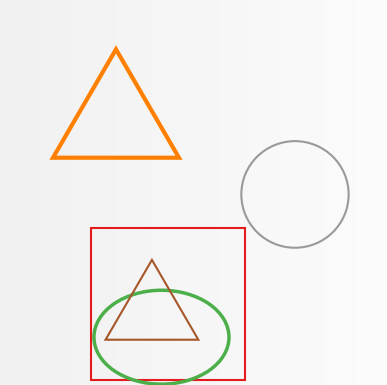[{"shape": "square", "thickness": 1.5, "radius": 0.99, "center": [0.433, 0.21]}, {"shape": "oval", "thickness": 2.5, "radius": 0.87, "center": [0.417, 0.124]}, {"shape": "triangle", "thickness": 3, "radius": 0.94, "center": [0.299, 0.684]}, {"shape": "triangle", "thickness": 1.5, "radius": 0.69, "center": [0.392, 0.187]}, {"shape": "circle", "thickness": 1.5, "radius": 0.69, "center": [0.761, 0.495]}]